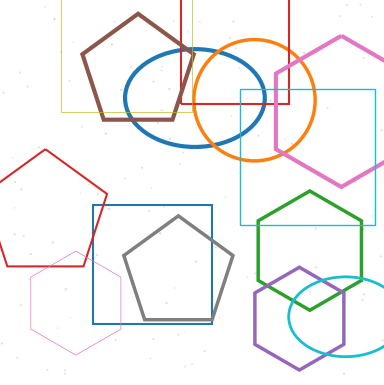[{"shape": "oval", "thickness": 3, "radius": 0.91, "center": [0.506, 0.745]}, {"shape": "square", "thickness": 1.5, "radius": 0.77, "center": [0.395, 0.312]}, {"shape": "circle", "thickness": 2.5, "radius": 0.79, "center": [0.661, 0.74]}, {"shape": "hexagon", "thickness": 2.5, "radius": 0.77, "center": [0.805, 0.349]}, {"shape": "pentagon", "thickness": 1.5, "radius": 0.84, "center": [0.118, 0.444]}, {"shape": "square", "thickness": 1.5, "radius": 0.7, "center": [0.61, 0.87]}, {"shape": "hexagon", "thickness": 2.5, "radius": 0.67, "center": [0.778, 0.172]}, {"shape": "pentagon", "thickness": 3, "radius": 0.76, "center": [0.359, 0.812]}, {"shape": "hexagon", "thickness": 0.5, "radius": 0.68, "center": [0.197, 0.213]}, {"shape": "hexagon", "thickness": 3, "radius": 0.98, "center": [0.887, 0.711]}, {"shape": "pentagon", "thickness": 2.5, "radius": 0.75, "center": [0.463, 0.29]}, {"shape": "square", "thickness": 0.5, "radius": 0.85, "center": [0.329, 0.878]}, {"shape": "square", "thickness": 1, "radius": 0.88, "center": [0.799, 0.593]}, {"shape": "oval", "thickness": 2, "radius": 0.74, "center": [0.898, 0.177]}]